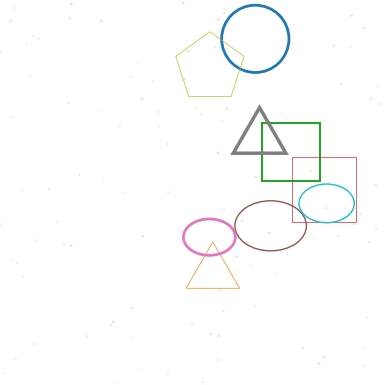[{"shape": "circle", "thickness": 2, "radius": 0.44, "center": [0.663, 0.899]}, {"shape": "triangle", "thickness": 0.5, "radius": 0.4, "center": [0.553, 0.291]}, {"shape": "square", "thickness": 1.5, "radius": 0.38, "center": [0.757, 0.605]}, {"shape": "square", "thickness": 0.5, "radius": 0.42, "center": [0.841, 0.508]}, {"shape": "oval", "thickness": 1, "radius": 0.46, "center": [0.703, 0.414]}, {"shape": "oval", "thickness": 2, "radius": 0.34, "center": [0.544, 0.384]}, {"shape": "triangle", "thickness": 2.5, "radius": 0.39, "center": [0.674, 0.642]}, {"shape": "pentagon", "thickness": 0.5, "radius": 0.47, "center": [0.545, 0.824]}, {"shape": "oval", "thickness": 1, "radius": 0.36, "center": [0.848, 0.472]}]